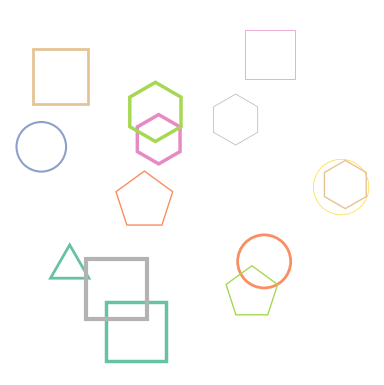[{"shape": "triangle", "thickness": 2, "radius": 0.29, "center": [0.181, 0.306]}, {"shape": "square", "thickness": 2.5, "radius": 0.39, "center": [0.353, 0.138]}, {"shape": "circle", "thickness": 2, "radius": 0.34, "center": [0.686, 0.321]}, {"shape": "pentagon", "thickness": 1, "radius": 0.39, "center": [0.375, 0.478]}, {"shape": "circle", "thickness": 1.5, "radius": 0.32, "center": [0.107, 0.619]}, {"shape": "square", "thickness": 0.5, "radius": 0.32, "center": [0.701, 0.859]}, {"shape": "hexagon", "thickness": 2.5, "radius": 0.32, "center": [0.412, 0.638]}, {"shape": "pentagon", "thickness": 1, "radius": 0.35, "center": [0.654, 0.239]}, {"shape": "hexagon", "thickness": 2.5, "radius": 0.38, "center": [0.404, 0.709]}, {"shape": "circle", "thickness": 0.5, "radius": 0.36, "center": [0.886, 0.514]}, {"shape": "hexagon", "thickness": 1, "radius": 0.31, "center": [0.897, 0.521]}, {"shape": "square", "thickness": 2, "radius": 0.36, "center": [0.156, 0.802]}, {"shape": "square", "thickness": 3, "radius": 0.39, "center": [0.303, 0.249]}, {"shape": "hexagon", "thickness": 0.5, "radius": 0.33, "center": [0.612, 0.689]}]